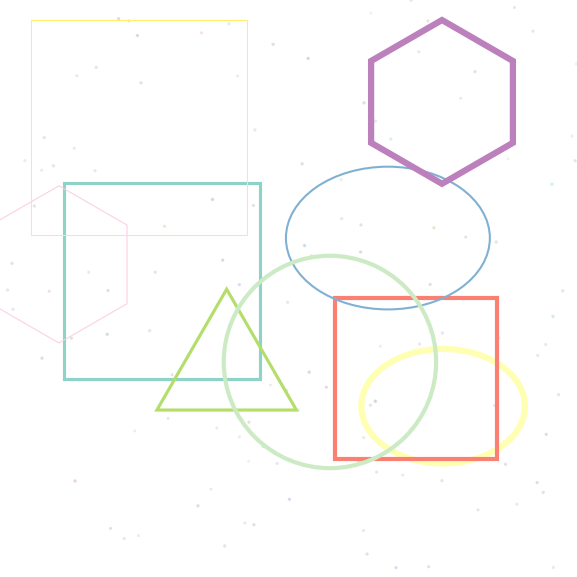[{"shape": "square", "thickness": 1.5, "radius": 0.85, "center": [0.281, 0.513]}, {"shape": "oval", "thickness": 3, "radius": 0.71, "center": [0.767, 0.296]}, {"shape": "square", "thickness": 2, "radius": 0.7, "center": [0.72, 0.344]}, {"shape": "oval", "thickness": 1, "radius": 0.88, "center": [0.672, 0.587]}, {"shape": "triangle", "thickness": 1.5, "radius": 0.7, "center": [0.392, 0.359]}, {"shape": "hexagon", "thickness": 0.5, "radius": 0.68, "center": [0.102, 0.541]}, {"shape": "hexagon", "thickness": 3, "radius": 0.71, "center": [0.765, 0.823]}, {"shape": "circle", "thickness": 2, "radius": 0.92, "center": [0.571, 0.372]}, {"shape": "square", "thickness": 0.5, "radius": 0.93, "center": [0.24, 0.778]}]